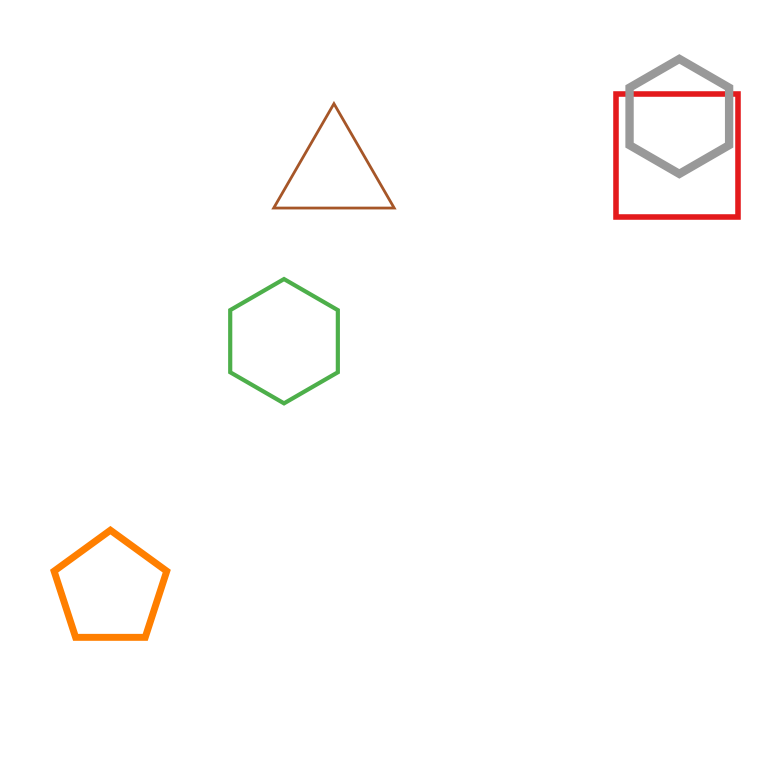[{"shape": "square", "thickness": 2, "radius": 0.4, "center": [0.879, 0.798]}, {"shape": "hexagon", "thickness": 1.5, "radius": 0.4, "center": [0.369, 0.557]}, {"shape": "pentagon", "thickness": 2.5, "radius": 0.38, "center": [0.143, 0.234]}, {"shape": "triangle", "thickness": 1, "radius": 0.45, "center": [0.434, 0.775]}, {"shape": "hexagon", "thickness": 3, "radius": 0.37, "center": [0.882, 0.849]}]